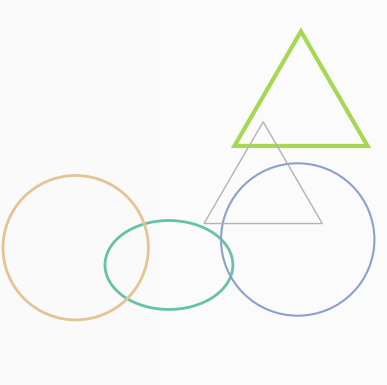[{"shape": "oval", "thickness": 2, "radius": 0.82, "center": [0.436, 0.312]}, {"shape": "circle", "thickness": 1.5, "radius": 0.99, "center": [0.768, 0.378]}, {"shape": "triangle", "thickness": 3, "radius": 0.99, "center": [0.777, 0.72]}, {"shape": "circle", "thickness": 2, "radius": 0.94, "center": [0.195, 0.357]}, {"shape": "triangle", "thickness": 1, "radius": 0.88, "center": [0.679, 0.507]}]